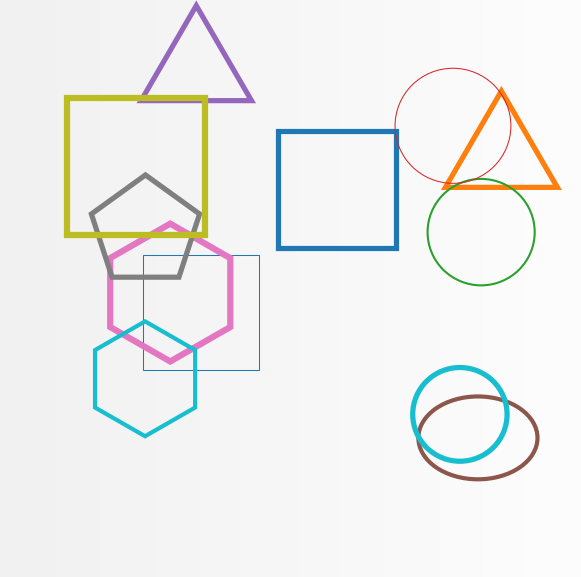[{"shape": "square", "thickness": 2.5, "radius": 0.51, "center": [0.58, 0.672]}, {"shape": "square", "thickness": 0.5, "radius": 0.5, "center": [0.346, 0.458]}, {"shape": "triangle", "thickness": 2.5, "radius": 0.56, "center": [0.863, 0.73]}, {"shape": "circle", "thickness": 1, "radius": 0.46, "center": [0.828, 0.597]}, {"shape": "circle", "thickness": 0.5, "radius": 0.5, "center": [0.779, 0.781]}, {"shape": "triangle", "thickness": 2.5, "radius": 0.55, "center": [0.338, 0.88]}, {"shape": "oval", "thickness": 2, "radius": 0.51, "center": [0.822, 0.241]}, {"shape": "hexagon", "thickness": 3, "radius": 0.6, "center": [0.293, 0.493]}, {"shape": "pentagon", "thickness": 2.5, "radius": 0.49, "center": [0.25, 0.598]}, {"shape": "square", "thickness": 3, "radius": 0.59, "center": [0.234, 0.711]}, {"shape": "hexagon", "thickness": 2, "radius": 0.5, "center": [0.25, 0.343]}, {"shape": "circle", "thickness": 2.5, "radius": 0.41, "center": [0.791, 0.282]}]